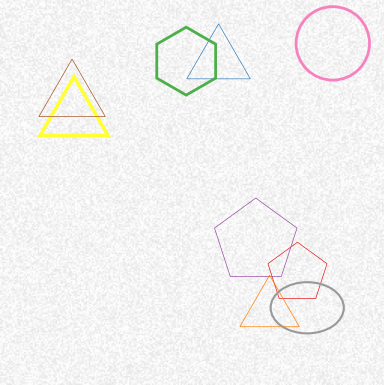[{"shape": "pentagon", "thickness": 0.5, "radius": 0.4, "center": [0.773, 0.29]}, {"shape": "triangle", "thickness": 0.5, "radius": 0.48, "center": [0.568, 0.843]}, {"shape": "hexagon", "thickness": 2, "radius": 0.44, "center": [0.484, 0.841]}, {"shape": "pentagon", "thickness": 0.5, "radius": 0.56, "center": [0.664, 0.373]}, {"shape": "triangle", "thickness": 0.5, "radius": 0.45, "center": [0.7, 0.196]}, {"shape": "triangle", "thickness": 2.5, "radius": 0.51, "center": [0.192, 0.699]}, {"shape": "triangle", "thickness": 0.5, "radius": 0.5, "center": [0.187, 0.747]}, {"shape": "circle", "thickness": 2, "radius": 0.48, "center": [0.864, 0.887]}, {"shape": "oval", "thickness": 1.5, "radius": 0.48, "center": [0.798, 0.201]}]